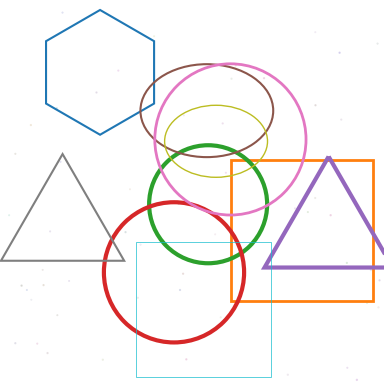[{"shape": "hexagon", "thickness": 1.5, "radius": 0.81, "center": [0.26, 0.812]}, {"shape": "square", "thickness": 2, "radius": 0.92, "center": [0.784, 0.401]}, {"shape": "circle", "thickness": 3, "radius": 0.77, "center": [0.541, 0.469]}, {"shape": "circle", "thickness": 3, "radius": 0.91, "center": [0.452, 0.293]}, {"shape": "triangle", "thickness": 3, "radius": 0.96, "center": [0.854, 0.401]}, {"shape": "oval", "thickness": 1.5, "radius": 0.86, "center": [0.537, 0.713]}, {"shape": "circle", "thickness": 2, "radius": 0.98, "center": [0.598, 0.638]}, {"shape": "triangle", "thickness": 1.5, "radius": 0.92, "center": [0.163, 0.415]}, {"shape": "oval", "thickness": 1, "radius": 0.67, "center": [0.561, 0.633]}, {"shape": "square", "thickness": 0.5, "radius": 0.88, "center": [0.528, 0.196]}]